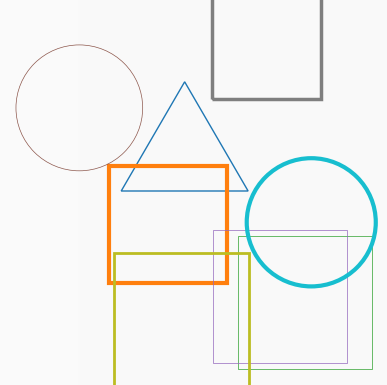[{"shape": "triangle", "thickness": 1, "radius": 0.95, "center": [0.477, 0.598]}, {"shape": "square", "thickness": 3, "radius": 0.76, "center": [0.433, 0.417]}, {"shape": "square", "thickness": 0.5, "radius": 0.87, "center": [0.787, 0.215]}, {"shape": "square", "thickness": 0.5, "radius": 0.86, "center": [0.722, 0.231]}, {"shape": "circle", "thickness": 0.5, "radius": 0.82, "center": [0.205, 0.72]}, {"shape": "square", "thickness": 2.5, "radius": 0.7, "center": [0.688, 0.883]}, {"shape": "square", "thickness": 2, "radius": 0.87, "center": [0.468, 0.167]}, {"shape": "circle", "thickness": 3, "radius": 0.83, "center": [0.803, 0.423]}]